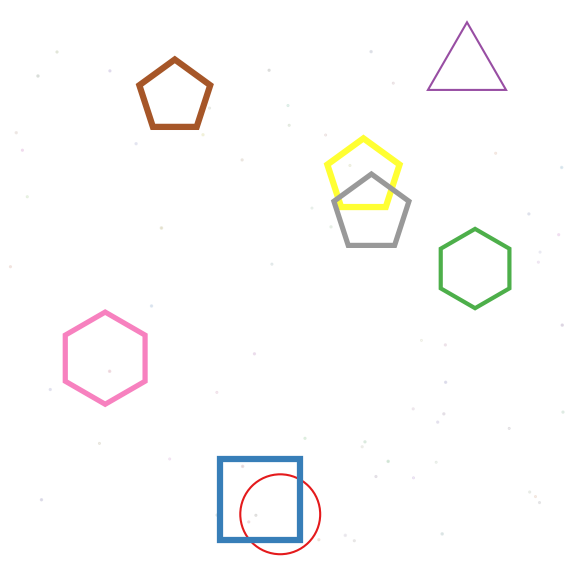[{"shape": "circle", "thickness": 1, "radius": 0.35, "center": [0.485, 0.109]}, {"shape": "square", "thickness": 3, "radius": 0.35, "center": [0.45, 0.134]}, {"shape": "hexagon", "thickness": 2, "radius": 0.34, "center": [0.823, 0.534]}, {"shape": "triangle", "thickness": 1, "radius": 0.39, "center": [0.809, 0.882]}, {"shape": "pentagon", "thickness": 3, "radius": 0.33, "center": [0.629, 0.694]}, {"shape": "pentagon", "thickness": 3, "radius": 0.32, "center": [0.303, 0.832]}, {"shape": "hexagon", "thickness": 2.5, "radius": 0.4, "center": [0.182, 0.379]}, {"shape": "pentagon", "thickness": 2.5, "radius": 0.34, "center": [0.643, 0.629]}]